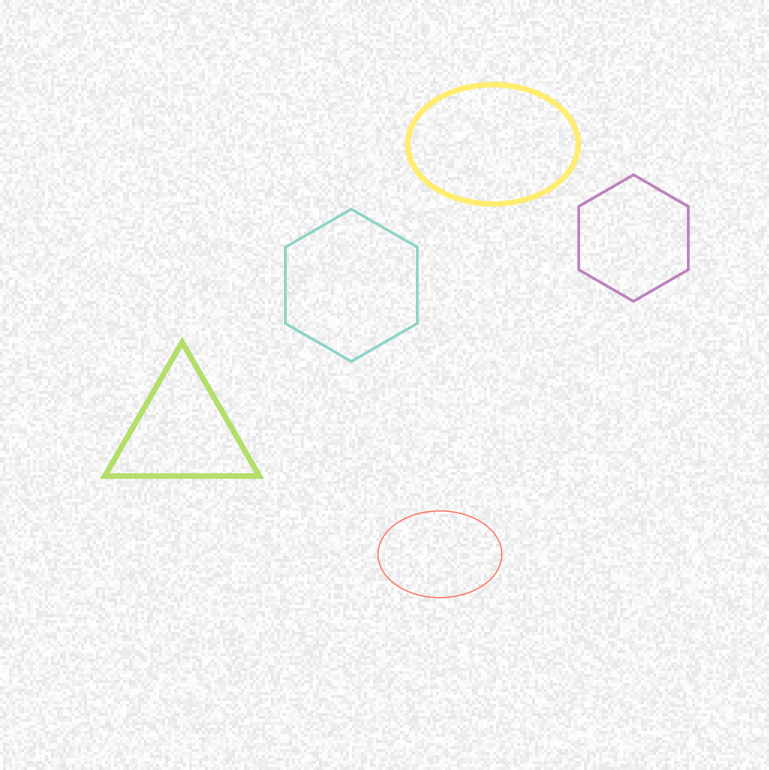[{"shape": "hexagon", "thickness": 1, "radius": 0.49, "center": [0.456, 0.629]}, {"shape": "oval", "thickness": 0.5, "radius": 0.4, "center": [0.571, 0.28]}, {"shape": "triangle", "thickness": 2, "radius": 0.58, "center": [0.236, 0.44]}, {"shape": "hexagon", "thickness": 1, "radius": 0.41, "center": [0.823, 0.691]}, {"shape": "oval", "thickness": 2, "radius": 0.55, "center": [0.64, 0.813]}]